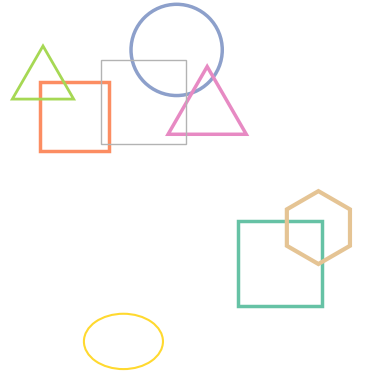[{"shape": "square", "thickness": 2.5, "radius": 0.55, "center": [0.728, 0.315]}, {"shape": "square", "thickness": 2.5, "radius": 0.45, "center": [0.194, 0.698]}, {"shape": "circle", "thickness": 2.5, "radius": 0.59, "center": [0.459, 0.87]}, {"shape": "triangle", "thickness": 2.5, "radius": 0.59, "center": [0.538, 0.71]}, {"shape": "triangle", "thickness": 2, "radius": 0.46, "center": [0.112, 0.789]}, {"shape": "oval", "thickness": 1.5, "radius": 0.51, "center": [0.321, 0.113]}, {"shape": "hexagon", "thickness": 3, "radius": 0.47, "center": [0.827, 0.409]}, {"shape": "square", "thickness": 1, "radius": 0.55, "center": [0.374, 0.735]}]